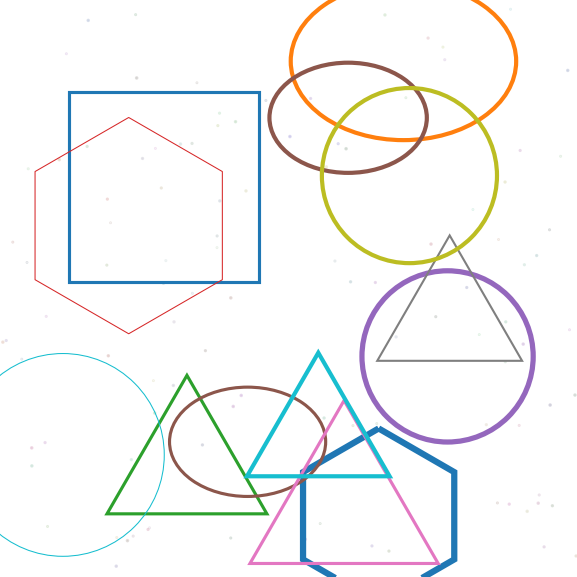[{"shape": "square", "thickness": 1.5, "radius": 0.82, "center": [0.284, 0.675]}, {"shape": "hexagon", "thickness": 3, "radius": 0.76, "center": [0.656, 0.106]}, {"shape": "oval", "thickness": 2, "radius": 0.98, "center": [0.699, 0.893]}, {"shape": "triangle", "thickness": 1.5, "radius": 0.8, "center": [0.324, 0.189]}, {"shape": "hexagon", "thickness": 0.5, "radius": 0.94, "center": [0.223, 0.608]}, {"shape": "circle", "thickness": 2.5, "radius": 0.74, "center": [0.775, 0.382]}, {"shape": "oval", "thickness": 1.5, "radius": 0.68, "center": [0.429, 0.234]}, {"shape": "oval", "thickness": 2, "radius": 0.68, "center": [0.603, 0.795]}, {"shape": "triangle", "thickness": 1.5, "radius": 0.94, "center": [0.596, 0.117]}, {"shape": "triangle", "thickness": 1, "radius": 0.72, "center": [0.779, 0.447]}, {"shape": "circle", "thickness": 2, "radius": 0.76, "center": [0.709, 0.695]}, {"shape": "triangle", "thickness": 2, "radius": 0.71, "center": [0.551, 0.246]}, {"shape": "circle", "thickness": 0.5, "radius": 0.88, "center": [0.109, 0.211]}]